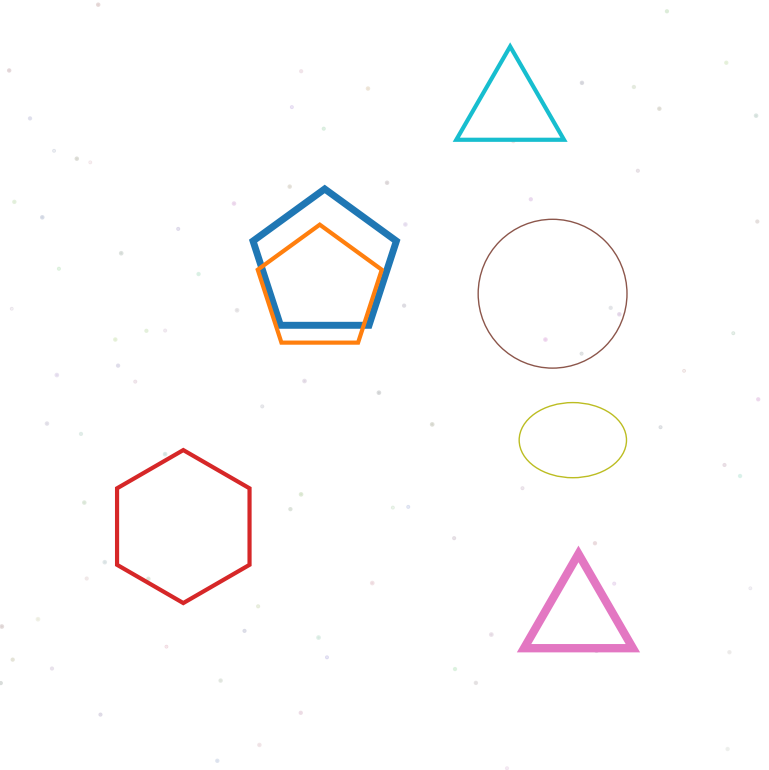[{"shape": "pentagon", "thickness": 2.5, "radius": 0.49, "center": [0.422, 0.657]}, {"shape": "pentagon", "thickness": 1.5, "radius": 0.42, "center": [0.415, 0.624]}, {"shape": "hexagon", "thickness": 1.5, "radius": 0.5, "center": [0.238, 0.316]}, {"shape": "circle", "thickness": 0.5, "radius": 0.48, "center": [0.718, 0.619]}, {"shape": "triangle", "thickness": 3, "radius": 0.41, "center": [0.751, 0.199]}, {"shape": "oval", "thickness": 0.5, "radius": 0.35, "center": [0.744, 0.428]}, {"shape": "triangle", "thickness": 1.5, "radius": 0.4, "center": [0.663, 0.859]}]